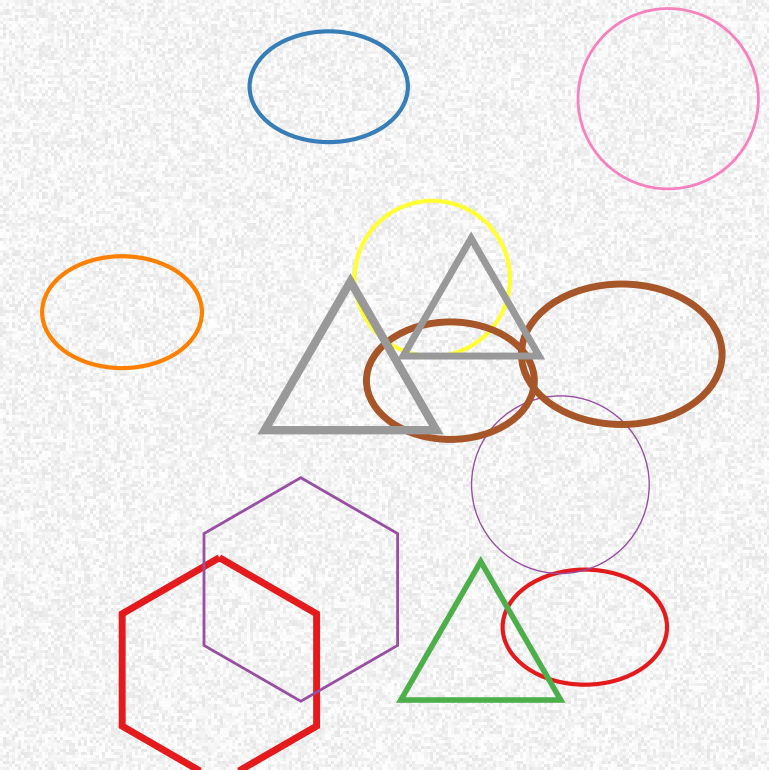[{"shape": "hexagon", "thickness": 2.5, "radius": 0.73, "center": [0.285, 0.13]}, {"shape": "oval", "thickness": 1.5, "radius": 0.53, "center": [0.76, 0.186]}, {"shape": "oval", "thickness": 1.5, "radius": 0.51, "center": [0.427, 0.887]}, {"shape": "triangle", "thickness": 2, "radius": 0.6, "center": [0.624, 0.151]}, {"shape": "circle", "thickness": 0.5, "radius": 0.58, "center": [0.728, 0.371]}, {"shape": "hexagon", "thickness": 1, "radius": 0.73, "center": [0.391, 0.234]}, {"shape": "oval", "thickness": 1.5, "radius": 0.52, "center": [0.158, 0.595]}, {"shape": "circle", "thickness": 1.5, "radius": 0.5, "center": [0.561, 0.638]}, {"shape": "oval", "thickness": 2.5, "radius": 0.65, "center": [0.807, 0.54]}, {"shape": "oval", "thickness": 2.5, "radius": 0.54, "center": [0.585, 0.506]}, {"shape": "circle", "thickness": 1, "radius": 0.59, "center": [0.868, 0.872]}, {"shape": "triangle", "thickness": 3, "radius": 0.64, "center": [0.455, 0.506]}, {"shape": "triangle", "thickness": 2.5, "radius": 0.51, "center": [0.612, 0.589]}]